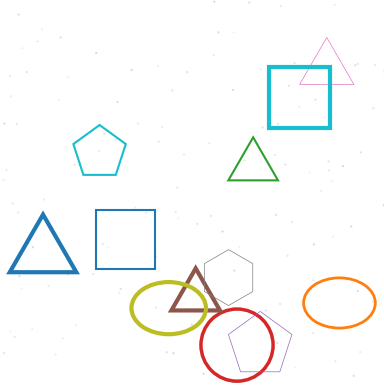[{"shape": "triangle", "thickness": 3, "radius": 0.5, "center": [0.112, 0.343]}, {"shape": "square", "thickness": 1.5, "radius": 0.39, "center": [0.326, 0.377]}, {"shape": "oval", "thickness": 2, "radius": 0.47, "center": [0.882, 0.213]}, {"shape": "triangle", "thickness": 1.5, "radius": 0.37, "center": [0.658, 0.569]}, {"shape": "circle", "thickness": 2.5, "radius": 0.47, "center": [0.616, 0.104]}, {"shape": "pentagon", "thickness": 0.5, "radius": 0.43, "center": [0.676, 0.104]}, {"shape": "triangle", "thickness": 3, "radius": 0.36, "center": [0.508, 0.23]}, {"shape": "triangle", "thickness": 0.5, "radius": 0.41, "center": [0.849, 0.821]}, {"shape": "hexagon", "thickness": 0.5, "radius": 0.36, "center": [0.594, 0.279]}, {"shape": "oval", "thickness": 3, "radius": 0.48, "center": [0.438, 0.2]}, {"shape": "square", "thickness": 3, "radius": 0.39, "center": [0.777, 0.747]}, {"shape": "pentagon", "thickness": 1.5, "radius": 0.36, "center": [0.259, 0.604]}]